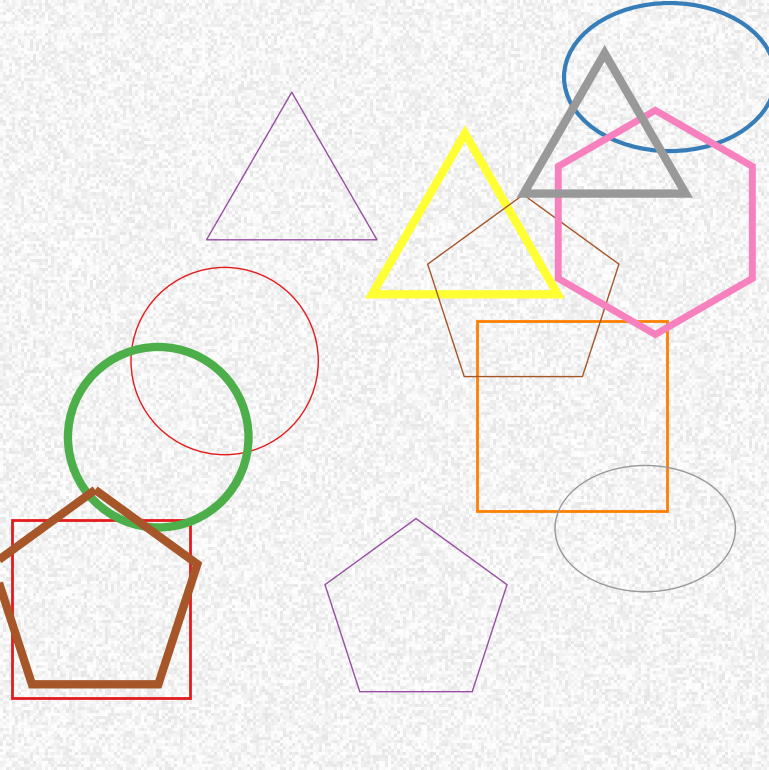[{"shape": "circle", "thickness": 0.5, "radius": 0.61, "center": [0.292, 0.531]}, {"shape": "square", "thickness": 1, "radius": 0.58, "center": [0.131, 0.209]}, {"shape": "oval", "thickness": 1.5, "radius": 0.69, "center": [0.87, 0.9]}, {"shape": "circle", "thickness": 3, "radius": 0.59, "center": [0.205, 0.432]}, {"shape": "triangle", "thickness": 0.5, "radius": 0.64, "center": [0.379, 0.752]}, {"shape": "pentagon", "thickness": 0.5, "radius": 0.62, "center": [0.54, 0.202]}, {"shape": "square", "thickness": 1, "radius": 0.62, "center": [0.743, 0.46]}, {"shape": "triangle", "thickness": 3, "radius": 0.7, "center": [0.604, 0.687]}, {"shape": "pentagon", "thickness": 3, "radius": 0.7, "center": [0.124, 0.224]}, {"shape": "pentagon", "thickness": 0.5, "radius": 0.65, "center": [0.68, 0.617]}, {"shape": "hexagon", "thickness": 2.5, "radius": 0.73, "center": [0.851, 0.711]}, {"shape": "triangle", "thickness": 3, "radius": 0.61, "center": [0.785, 0.809]}, {"shape": "oval", "thickness": 0.5, "radius": 0.59, "center": [0.838, 0.313]}]